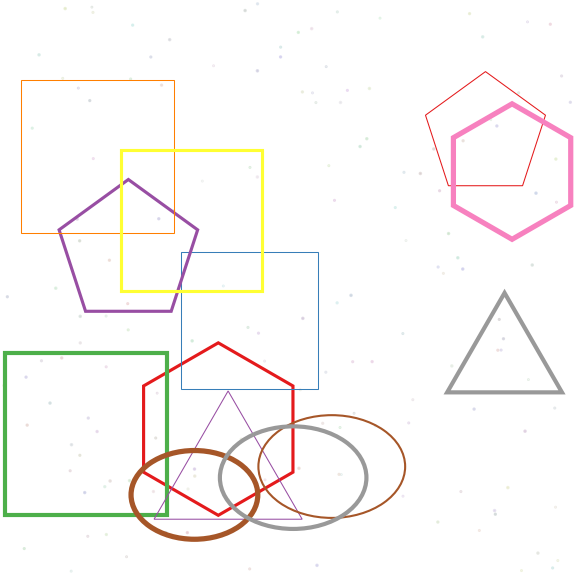[{"shape": "hexagon", "thickness": 1.5, "radius": 0.75, "center": [0.378, 0.256]}, {"shape": "pentagon", "thickness": 0.5, "radius": 0.55, "center": [0.841, 0.766]}, {"shape": "square", "thickness": 0.5, "radius": 0.59, "center": [0.433, 0.443]}, {"shape": "square", "thickness": 2, "radius": 0.7, "center": [0.149, 0.248]}, {"shape": "triangle", "thickness": 0.5, "radius": 0.74, "center": [0.395, 0.174]}, {"shape": "pentagon", "thickness": 1.5, "radius": 0.63, "center": [0.222, 0.562]}, {"shape": "square", "thickness": 0.5, "radius": 0.66, "center": [0.169, 0.728]}, {"shape": "square", "thickness": 1.5, "radius": 0.61, "center": [0.332, 0.617]}, {"shape": "oval", "thickness": 1, "radius": 0.64, "center": [0.574, 0.191]}, {"shape": "oval", "thickness": 2.5, "radius": 0.55, "center": [0.337, 0.142]}, {"shape": "hexagon", "thickness": 2.5, "radius": 0.59, "center": [0.887, 0.702]}, {"shape": "oval", "thickness": 2, "radius": 0.63, "center": [0.508, 0.172]}, {"shape": "triangle", "thickness": 2, "radius": 0.57, "center": [0.874, 0.377]}]